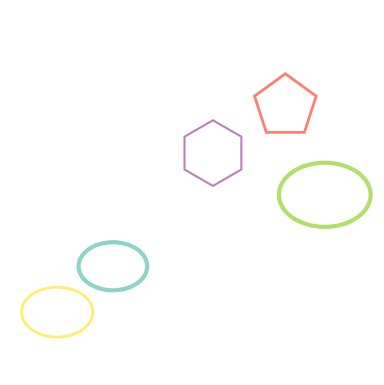[{"shape": "oval", "thickness": 3, "radius": 0.45, "center": [0.293, 0.308]}, {"shape": "pentagon", "thickness": 2, "radius": 0.42, "center": [0.741, 0.724]}, {"shape": "oval", "thickness": 3, "radius": 0.6, "center": [0.844, 0.494]}, {"shape": "hexagon", "thickness": 1.5, "radius": 0.43, "center": [0.553, 0.602]}, {"shape": "oval", "thickness": 2, "radius": 0.46, "center": [0.149, 0.189]}]